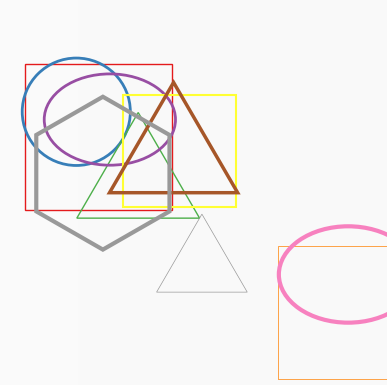[{"shape": "square", "thickness": 1, "radius": 0.95, "center": [0.255, 0.644]}, {"shape": "circle", "thickness": 2, "radius": 0.7, "center": [0.197, 0.71]}, {"shape": "triangle", "thickness": 1, "radius": 0.91, "center": [0.357, 0.525]}, {"shape": "oval", "thickness": 2, "radius": 0.85, "center": [0.283, 0.689]}, {"shape": "square", "thickness": 0.5, "radius": 0.87, "center": [0.889, 0.187]}, {"shape": "square", "thickness": 1.5, "radius": 0.73, "center": [0.463, 0.608]}, {"shape": "triangle", "thickness": 2.5, "radius": 0.95, "center": [0.448, 0.595]}, {"shape": "oval", "thickness": 3, "radius": 0.89, "center": [0.898, 0.287]}, {"shape": "hexagon", "thickness": 3, "radius": 0.99, "center": [0.266, 0.55]}, {"shape": "triangle", "thickness": 0.5, "radius": 0.68, "center": [0.521, 0.309]}]